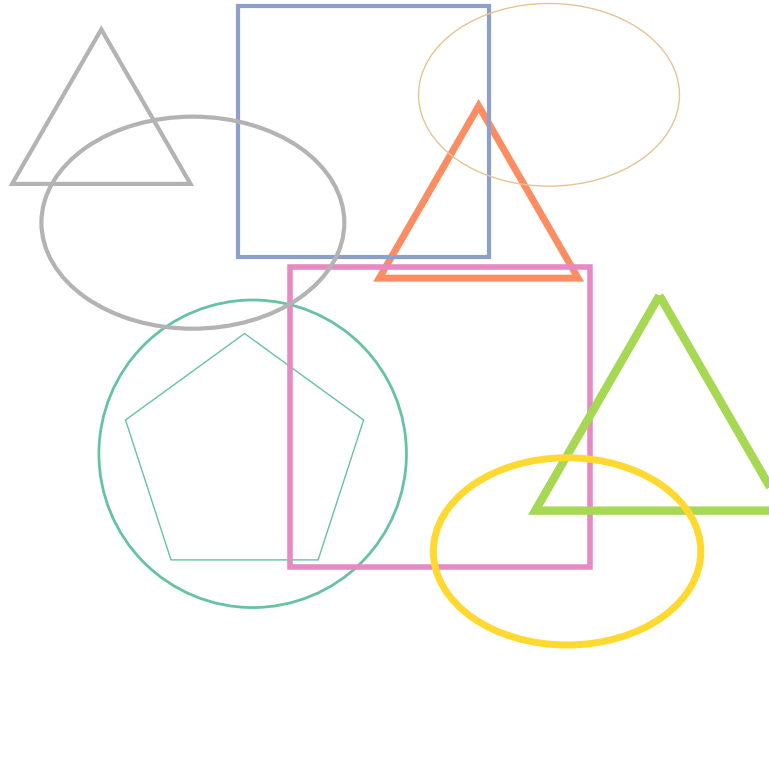[{"shape": "pentagon", "thickness": 0.5, "radius": 0.81, "center": [0.318, 0.404]}, {"shape": "circle", "thickness": 1, "radius": 1.0, "center": [0.328, 0.411]}, {"shape": "triangle", "thickness": 2.5, "radius": 0.75, "center": [0.622, 0.713]}, {"shape": "square", "thickness": 1.5, "radius": 0.81, "center": [0.472, 0.829]}, {"shape": "square", "thickness": 2, "radius": 0.98, "center": [0.571, 0.459]}, {"shape": "triangle", "thickness": 3, "radius": 0.93, "center": [0.856, 0.43]}, {"shape": "oval", "thickness": 2.5, "radius": 0.87, "center": [0.736, 0.284]}, {"shape": "oval", "thickness": 0.5, "radius": 0.85, "center": [0.713, 0.877]}, {"shape": "oval", "thickness": 1.5, "radius": 0.98, "center": [0.25, 0.711]}, {"shape": "triangle", "thickness": 1.5, "radius": 0.67, "center": [0.132, 0.828]}]